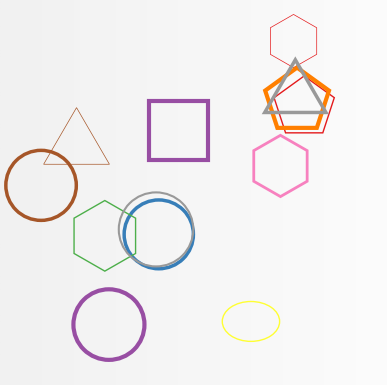[{"shape": "hexagon", "thickness": 0.5, "radius": 0.35, "center": [0.758, 0.893]}, {"shape": "pentagon", "thickness": 1, "radius": 0.41, "center": [0.785, 0.721]}, {"shape": "circle", "thickness": 2.5, "radius": 0.45, "center": [0.41, 0.391]}, {"shape": "hexagon", "thickness": 1, "radius": 0.46, "center": [0.27, 0.387]}, {"shape": "circle", "thickness": 3, "radius": 0.46, "center": [0.281, 0.157]}, {"shape": "square", "thickness": 3, "radius": 0.38, "center": [0.461, 0.661]}, {"shape": "pentagon", "thickness": 3, "radius": 0.43, "center": [0.767, 0.738]}, {"shape": "oval", "thickness": 1, "radius": 0.37, "center": [0.648, 0.165]}, {"shape": "triangle", "thickness": 0.5, "radius": 0.49, "center": [0.197, 0.622]}, {"shape": "circle", "thickness": 2.5, "radius": 0.45, "center": [0.106, 0.519]}, {"shape": "hexagon", "thickness": 2, "radius": 0.4, "center": [0.724, 0.569]}, {"shape": "circle", "thickness": 1.5, "radius": 0.48, "center": [0.403, 0.404]}, {"shape": "triangle", "thickness": 2.5, "radius": 0.46, "center": [0.762, 0.753]}]